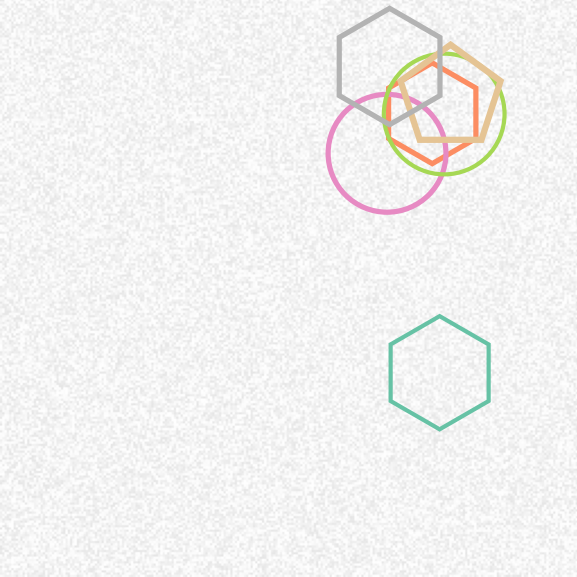[{"shape": "hexagon", "thickness": 2, "radius": 0.49, "center": [0.761, 0.354]}, {"shape": "hexagon", "thickness": 2.5, "radius": 0.44, "center": [0.748, 0.803]}, {"shape": "circle", "thickness": 2.5, "radius": 0.51, "center": [0.67, 0.734]}, {"shape": "circle", "thickness": 2, "radius": 0.52, "center": [0.769, 0.802]}, {"shape": "pentagon", "thickness": 3, "radius": 0.46, "center": [0.78, 0.831]}, {"shape": "hexagon", "thickness": 2.5, "radius": 0.5, "center": [0.675, 0.884]}]